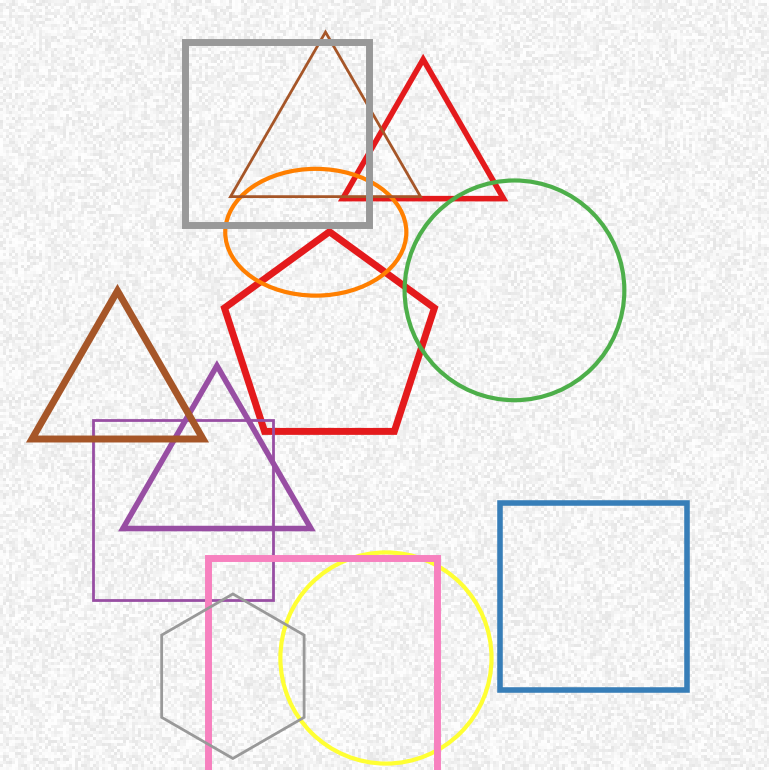[{"shape": "triangle", "thickness": 2, "radius": 0.6, "center": [0.55, 0.802]}, {"shape": "pentagon", "thickness": 2.5, "radius": 0.72, "center": [0.428, 0.556]}, {"shape": "square", "thickness": 2, "radius": 0.61, "center": [0.771, 0.225]}, {"shape": "circle", "thickness": 1.5, "radius": 0.71, "center": [0.668, 0.623]}, {"shape": "square", "thickness": 1, "radius": 0.59, "center": [0.238, 0.337]}, {"shape": "triangle", "thickness": 2, "radius": 0.7, "center": [0.282, 0.384]}, {"shape": "oval", "thickness": 1.5, "radius": 0.59, "center": [0.41, 0.698]}, {"shape": "circle", "thickness": 1.5, "radius": 0.69, "center": [0.501, 0.145]}, {"shape": "triangle", "thickness": 1, "radius": 0.71, "center": [0.423, 0.816]}, {"shape": "triangle", "thickness": 2.5, "radius": 0.64, "center": [0.153, 0.494]}, {"shape": "square", "thickness": 2.5, "radius": 0.74, "center": [0.419, 0.127]}, {"shape": "square", "thickness": 2.5, "radius": 0.6, "center": [0.36, 0.826]}, {"shape": "hexagon", "thickness": 1, "radius": 0.53, "center": [0.302, 0.122]}]